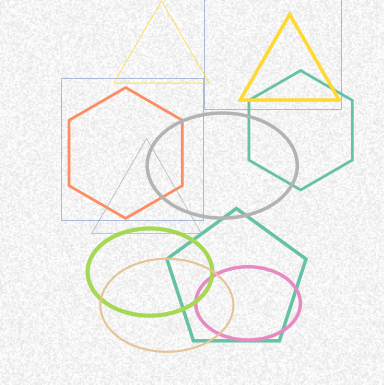[{"shape": "pentagon", "thickness": 2.5, "radius": 0.95, "center": [0.614, 0.268]}, {"shape": "hexagon", "thickness": 2, "radius": 0.78, "center": [0.781, 0.662]}, {"shape": "hexagon", "thickness": 2, "radius": 0.85, "center": [0.326, 0.603]}, {"shape": "square", "thickness": 0.5, "radius": 0.92, "center": [0.342, 0.614]}, {"shape": "square", "thickness": 0.5, "radius": 0.89, "center": [0.708, 0.896]}, {"shape": "oval", "thickness": 2.5, "radius": 0.68, "center": [0.644, 0.212]}, {"shape": "oval", "thickness": 3, "radius": 0.81, "center": [0.389, 0.293]}, {"shape": "triangle", "thickness": 0.5, "radius": 0.71, "center": [0.42, 0.856]}, {"shape": "triangle", "thickness": 2.5, "radius": 0.74, "center": [0.752, 0.814]}, {"shape": "oval", "thickness": 1.5, "radius": 0.86, "center": [0.433, 0.207]}, {"shape": "oval", "thickness": 2.5, "radius": 0.97, "center": [0.577, 0.57]}, {"shape": "triangle", "thickness": 0.5, "radius": 0.82, "center": [0.381, 0.476]}]